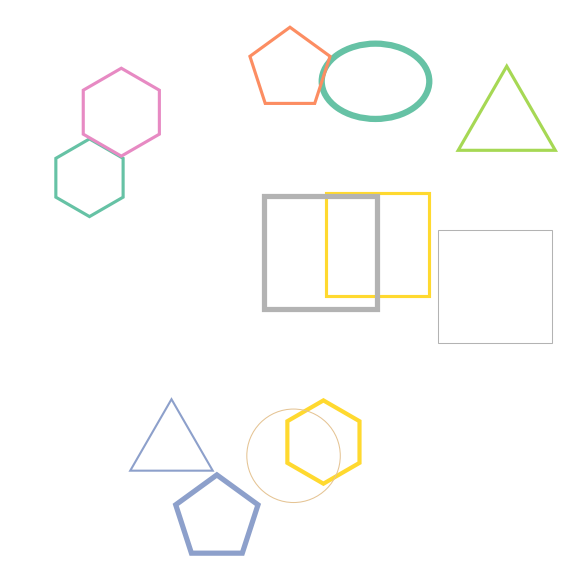[{"shape": "hexagon", "thickness": 1.5, "radius": 0.34, "center": [0.155, 0.691]}, {"shape": "oval", "thickness": 3, "radius": 0.47, "center": [0.65, 0.858]}, {"shape": "pentagon", "thickness": 1.5, "radius": 0.36, "center": [0.502, 0.879]}, {"shape": "pentagon", "thickness": 2.5, "radius": 0.37, "center": [0.376, 0.102]}, {"shape": "triangle", "thickness": 1, "radius": 0.41, "center": [0.297, 0.225]}, {"shape": "hexagon", "thickness": 1.5, "radius": 0.38, "center": [0.21, 0.805]}, {"shape": "triangle", "thickness": 1.5, "radius": 0.49, "center": [0.877, 0.787]}, {"shape": "hexagon", "thickness": 2, "radius": 0.36, "center": [0.56, 0.234]}, {"shape": "square", "thickness": 1.5, "radius": 0.45, "center": [0.654, 0.575]}, {"shape": "circle", "thickness": 0.5, "radius": 0.4, "center": [0.508, 0.21]}, {"shape": "square", "thickness": 0.5, "radius": 0.49, "center": [0.857, 0.503]}, {"shape": "square", "thickness": 2.5, "radius": 0.49, "center": [0.555, 0.561]}]